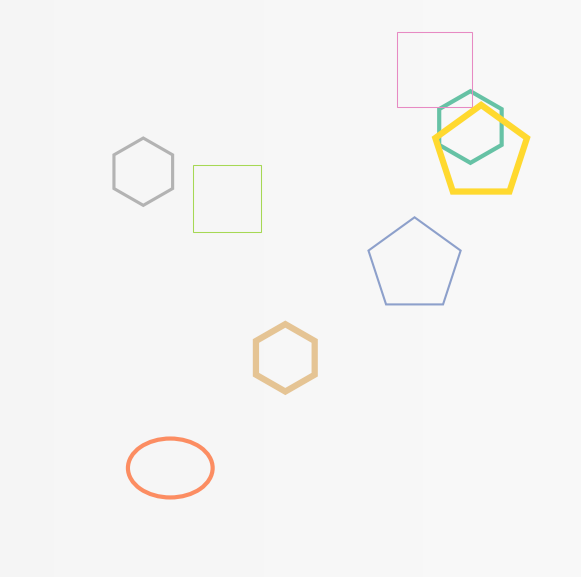[{"shape": "hexagon", "thickness": 2, "radius": 0.31, "center": [0.809, 0.779]}, {"shape": "oval", "thickness": 2, "radius": 0.36, "center": [0.293, 0.189]}, {"shape": "pentagon", "thickness": 1, "radius": 0.42, "center": [0.713, 0.539]}, {"shape": "square", "thickness": 0.5, "radius": 0.32, "center": [0.748, 0.879]}, {"shape": "square", "thickness": 0.5, "radius": 0.29, "center": [0.39, 0.655]}, {"shape": "pentagon", "thickness": 3, "radius": 0.41, "center": [0.828, 0.735]}, {"shape": "hexagon", "thickness": 3, "radius": 0.29, "center": [0.491, 0.38]}, {"shape": "hexagon", "thickness": 1.5, "radius": 0.29, "center": [0.247, 0.702]}]